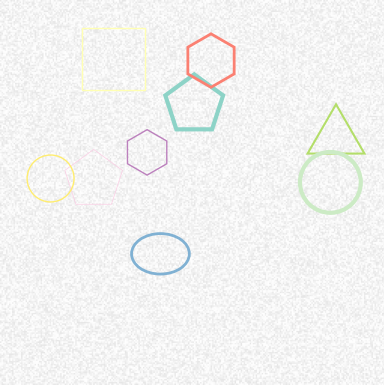[{"shape": "pentagon", "thickness": 3, "radius": 0.39, "center": [0.504, 0.728]}, {"shape": "square", "thickness": 1, "radius": 0.41, "center": [0.294, 0.847]}, {"shape": "hexagon", "thickness": 2, "radius": 0.35, "center": [0.548, 0.843]}, {"shape": "oval", "thickness": 2, "radius": 0.38, "center": [0.417, 0.341]}, {"shape": "triangle", "thickness": 1.5, "radius": 0.43, "center": [0.873, 0.644]}, {"shape": "pentagon", "thickness": 0.5, "radius": 0.39, "center": [0.243, 0.533]}, {"shape": "hexagon", "thickness": 1, "radius": 0.29, "center": [0.382, 0.604]}, {"shape": "circle", "thickness": 3, "radius": 0.39, "center": [0.858, 0.526]}, {"shape": "circle", "thickness": 1, "radius": 0.3, "center": [0.131, 0.536]}]